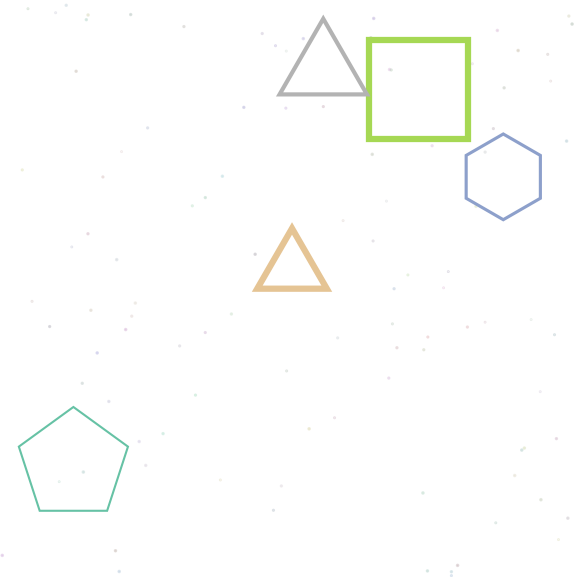[{"shape": "pentagon", "thickness": 1, "radius": 0.5, "center": [0.127, 0.195]}, {"shape": "hexagon", "thickness": 1.5, "radius": 0.37, "center": [0.871, 0.693]}, {"shape": "square", "thickness": 3, "radius": 0.43, "center": [0.724, 0.844]}, {"shape": "triangle", "thickness": 3, "radius": 0.35, "center": [0.506, 0.534]}, {"shape": "triangle", "thickness": 2, "radius": 0.44, "center": [0.56, 0.879]}]